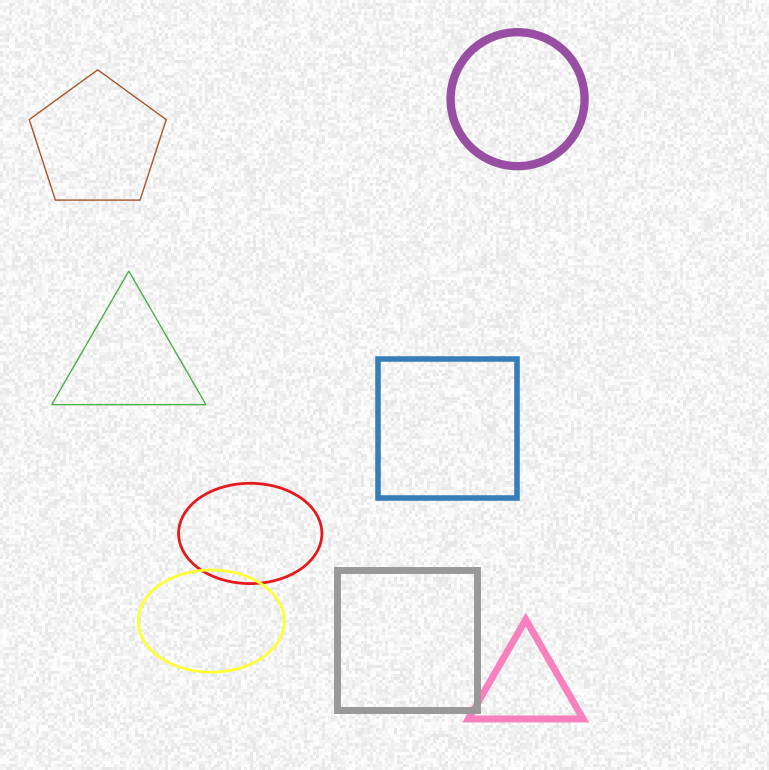[{"shape": "oval", "thickness": 1, "radius": 0.47, "center": [0.325, 0.307]}, {"shape": "square", "thickness": 2, "radius": 0.45, "center": [0.582, 0.443]}, {"shape": "triangle", "thickness": 0.5, "radius": 0.58, "center": [0.167, 0.532]}, {"shape": "circle", "thickness": 3, "radius": 0.44, "center": [0.672, 0.871]}, {"shape": "oval", "thickness": 1, "radius": 0.47, "center": [0.274, 0.193]}, {"shape": "pentagon", "thickness": 0.5, "radius": 0.47, "center": [0.127, 0.816]}, {"shape": "triangle", "thickness": 2.5, "radius": 0.43, "center": [0.683, 0.109]}, {"shape": "square", "thickness": 2.5, "radius": 0.45, "center": [0.529, 0.169]}]